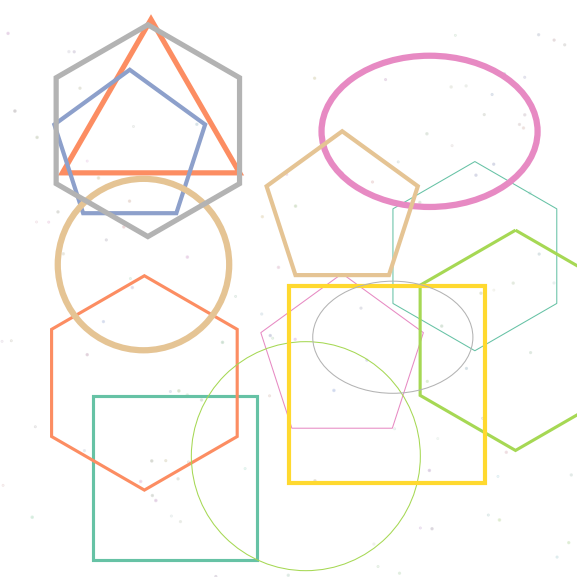[{"shape": "hexagon", "thickness": 0.5, "radius": 0.82, "center": [0.822, 0.556]}, {"shape": "square", "thickness": 1.5, "radius": 0.71, "center": [0.303, 0.172]}, {"shape": "triangle", "thickness": 2.5, "radius": 0.89, "center": [0.261, 0.788]}, {"shape": "hexagon", "thickness": 1.5, "radius": 0.93, "center": [0.25, 0.336]}, {"shape": "pentagon", "thickness": 2, "radius": 0.69, "center": [0.225, 0.741]}, {"shape": "pentagon", "thickness": 0.5, "radius": 0.74, "center": [0.592, 0.377]}, {"shape": "oval", "thickness": 3, "radius": 0.94, "center": [0.744, 0.772]}, {"shape": "circle", "thickness": 0.5, "radius": 0.99, "center": [0.53, 0.209]}, {"shape": "hexagon", "thickness": 1.5, "radius": 0.95, "center": [0.893, 0.41]}, {"shape": "square", "thickness": 2, "radius": 0.85, "center": [0.67, 0.334]}, {"shape": "pentagon", "thickness": 2, "radius": 0.69, "center": [0.593, 0.634]}, {"shape": "circle", "thickness": 3, "radius": 0.74, "center": [0.248, 0.541]}, {"shape": "oval", "thickness": 0.5, "radius": 0.69, "center": [0.68, 0.415]}, {"shape": "hexagon", "thickness": 2.5, "radius": 0.92, "center": [0.256, 0.773]}]